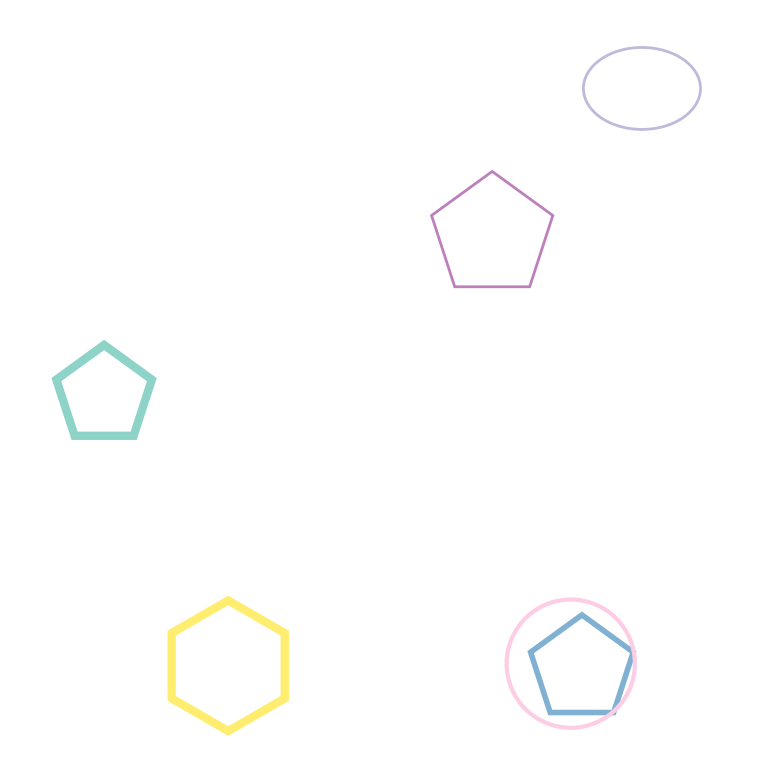[{"shape": "pentagon", "thickness": 3, "radius": 0.33, "center": [0.135, 0.487]}, {"shape": "oval", "thickness": 1, "radius": 0.38, "center": [0.834, 0.885]}, {"shape": "pentagon", "thickness": 2, "radius": 0.35, "center": [0.756, 0.131]}, {"shape": "circle", "thickness": 1.5, "radius": 0.42, "center": [0.741, 0.138]}, {"shape": "pentagon", "thickness": 1, "radius": 0.41, "center": [0.639, 0.695]}, {"shape": "hexagon", "thickness": 3, "radius": 0.42, "center": [0.296, 0.135]}]